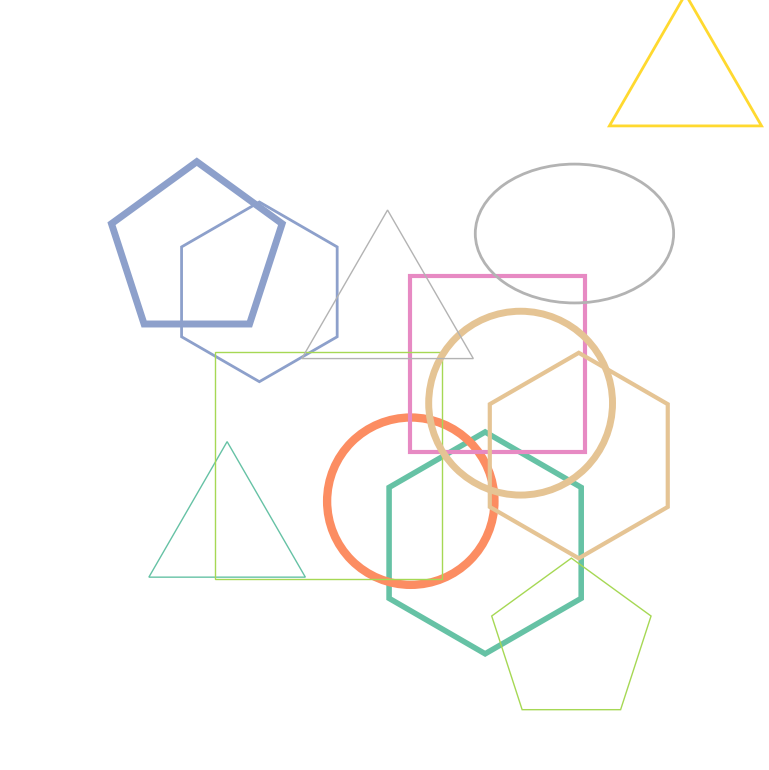[{"shape": "hexagon", "thickness": 2, "radius": 0.72, "center": [0.63, 0.295]}, {"shape": "triangle", "thickness": 0.5, "radius": 0.59, "center": [0.295, 0.309]}, {"shape": "circle", "thickness": 3, "radius": 0.54, "center": [0.533, 0.349]}, {"shape": "pentagon", "thickness": 2.5, "radius": 0.58, "center": [0.256, 0.673]}, {"shape": "hexagon", "thickness": 1, "radius": 0.58, "center": [0.337, 0.621]}, {"shape": "square", "thickness": 1.5, "radius": 0.57, "center": [0.646, 0.528]}, {"shape": "pentagon", "thickness": 0.5, "radius": 0.54, "center": [0.742, 0.166]}, {"shape": "square", "thickness": 0.5, "radius": 0.74, "center": [0.427, 0.395]}, {"shape": "triangle", "thickness": 1, "radius": 0.57, "center": [0.89, 0.894]}, {"shape": "hexagon", "thickness": 1.5, "radius": 0.67, "center": [0.752, 0.408]}, {"shape": "circle", "thickness": 2.5, "radius": 0.6, "center": [0.676, 0.476]}, {"shape": "oval", "thickness": 1, "radius": 0.64, "center": [0.746, 0.697]}, {"shape": "triangle", "thickness": 0.5, "radius": 0.64, "center": [0.503, 0.599]}]